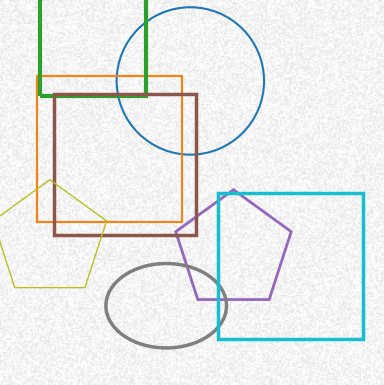[{"shape": "circle", "thickness": 1.5, "radius": 0.96, "center": [0.494, 0.79]}, {"shape": "square", "thickness": 1.5, "radius": 0.95, "center": [0.284, 0.613]}, {"shape": "square", "thickness": 3, "radius": 0.69, "center": [0.241, 0.889]}, {"shape": "pentagon", "thickness": 2, "radius": 0.79, "center": [0.606, 0.349]}, {"shape": "square", "thickness": 2.5, "radius": 0.92, "center": [0.325, 0.572]}, {"shape": "oval", "thickness": 2.5, "radius": 0.78, "center": [0.432, 0.206]}, {"shape": "pentagon", "thickness": 1, "radius": 0.77, "center": [0.129, 0.378]}, {"shape": "square", "thickness": 2.5, "radius": 0.94, "center": [0.754, 0.309]}]